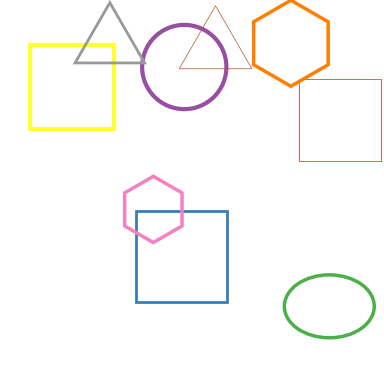[{"shape": "square", "thickness": 0.5, "radius": 0.53, "center": [0.884, 0.688]}, {"shape": "square", "thickness": 2, "radius": 0.59, "center": [0.47, 0.334]}, {"shape": "oval", "thickness": 2.5, "radius": 0.58, "center": [0.855, 0.204]}, {"shape": "circle", "thickness": 3, "radius": 0.55, "center": [0.479, 0.826]}, {"shape": "hexagon", "thickness": 2.5, "radius": 0.56, "center": [0.756, 0.888]}, {"shape": "square", "thickness": 3, "radius": 0.55, "center": [0.186, 0.774]}, {"shape": "triangle", "thickness": 0.5, "radius": 0.55, "center": [0.56, 0.876]}, {"shape": "hexagon", "thickness": 2.5, "radius": 0.43, "center": [0.398, 0.456]}, {"shape": "triangle", "thickness": 2, "radius": 0.52, "center": [0.285, 0.889]}]